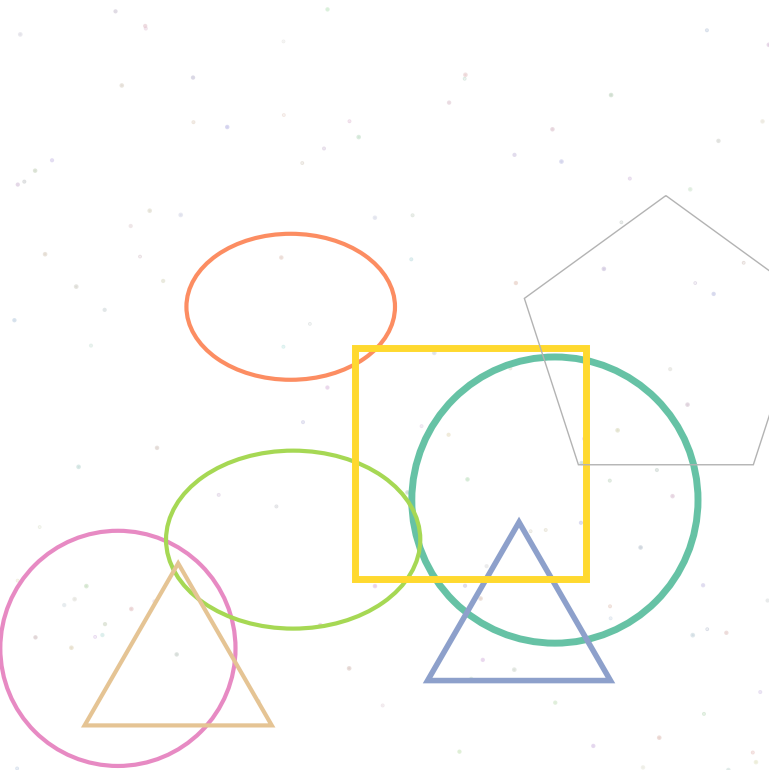[{"shape": "circle", "thickness": 2.5, "radius": 0.93, "center": [0.721, 0.351]}, {"shape": "oval", "thickness": 1.5, "radius": 0.68, "center": [0.378, 0.602]}, {"shape": "triangle", "thickness": 2, "radius": 0.69, "center": [0.674, 0.185]}, {"shape": "circle", "thickness": 1.5, "radius": 0.76, "center": [0.153, 0.158]}, {"shape": "oval", "thickness": 1.5, "radius": 0.83, "center": [0.381, 0.299]}, {"shape": "square", "thickness": 2.5, "radius": 0.75, "center": [0.611, 0.398]}, {"shape": "triangle", "thickness": 1.5, "radius": 0.7, "center": [0.231, 0.128]}, {"shape": "pentagon", "thickness": 0.5, "radius": 0.97, "center": [0.865, 0.553]}]